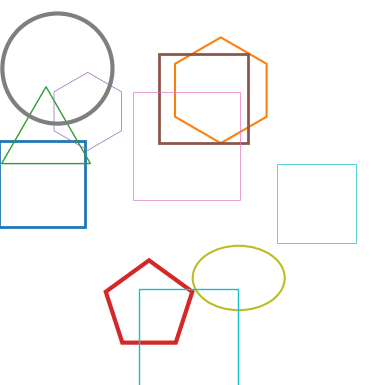[{"shape": "square", "thickness": 2, "radius": 0.56, "center": [0.11, 0.521]}, {"shape": "hexagon", "thickness": 1.5, "radius": 0.69, "center": [0.574, 0.766]}, {"shape": "triangle", "thickness": 1, "radius": 0.67, "center": [0.12, 0.642]}, {"shape": "pentagon", "thickness": 3, "radius": 0.59, "center": [0.387, 0.206]}, {"shape": "hexagon", "thickness": 0.5, "radius": 0.51, "center": [0.228, 0.711]}, {"shape": "square", "thickness": 2, "radius": 0.58, "center": [0.529, 0.745]}, {"shape": "square", "thickness": 0.5, "radius": 0.7, "center": [0.484, 0.621]}, {"shape": "circle", "thickness": 3, "radius": 0.72, "center": [0.149, 0.822]}, {"shape": "oval", "thickness": 1.5, "radius": 0.6, "center": [0.62, 0.278]}, {"shape": "square", "thickness": 1, "radius": 0.64, "center": [0.489, 0.121]}, {"shape": "square", "thickness": 0.5, "radius": 0.51, "center": [0.822, 0.47]}]